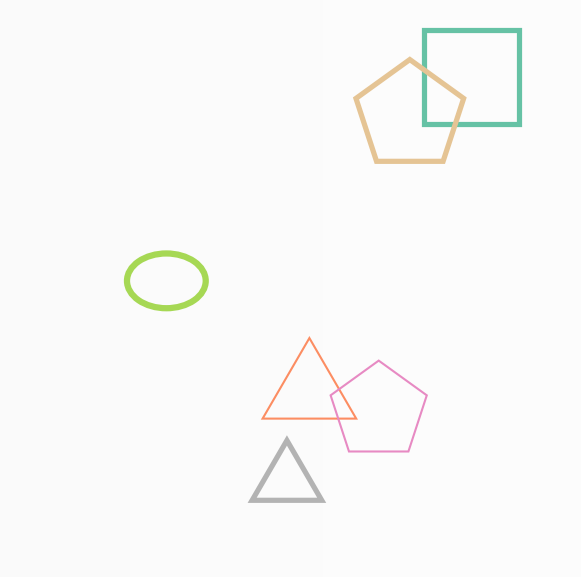[{"shape": "square", "thickness": 2.5, "radius": 0.41, "center": [0.812, 0.866]}, {"shape": "triangle", "thickness": 1, "radius": 0.46, "center": [0.532, 0.321]}, {"shape": "pentagon", "thickness": 1, "radius": 0.43, "center": [0.652, 0.288]}, {"shape": "oval", "thickness": 3, "radius": 0.34, "center": [0.286, 0.513]}, {"shape": "pentagon", "thickness": 2.5, "radius": 0.49, "center": [0.705, 0.799]}, {"shape": "triangle", "thickness": 2.5, "radius": 0.35, "center": [0.494, 0.167]}]